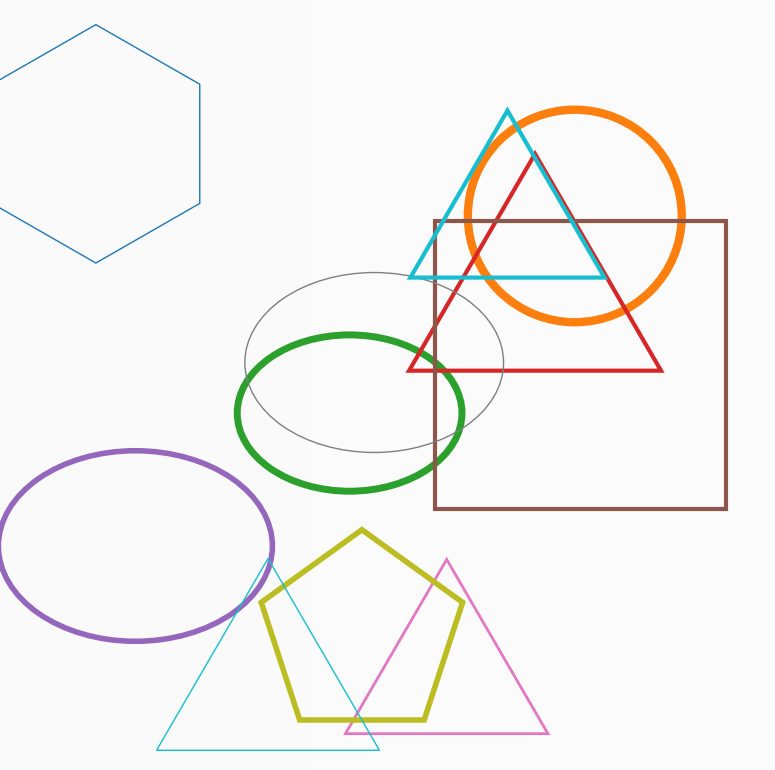[{"shape": "hexagon", "thickness": 0.5, "radius": 0.77, "center": [0.124, 0.813]}, {"shape": "circle", "thickness": 3, "radius": 0.69, "center": [0.742, 0.72]}, {"shape": "oval", "thickness": 2.5, "radius": 0.72, "center": [0.451, 0.464]}, {"shape": "triangle", "thickness": 1.5, "radius": 0.94, "center": [0.69, 0.612]}, {"shape": "oval", "thickness": 2, "radius": 0.88, "center": [0.175, 0.291]}, {"shape": "square", "thickness": 1.5, "radius": 0.94, "center": [0.749, 0.526]}, {"shape": "triangle", "thickness": 1, "radius": 0.75, "center": [0.576, 0.123]}, {"shape": "oval", "thickness": 0.5, "radius": 0.83, "center": [0.483, 0.529]}, {"shape": "pentagon", "thickness": 2, "radius": 0.68, "center": [0.467, 0.175]}, {"shape": "triangle", "thickness": 0.5, "radius": 0.83, "center": [0.346, 0.109]}, {"shape": "triangle", "thickness": 1.5, "radius": 0.72, "center": [0.655, 0.712]}]